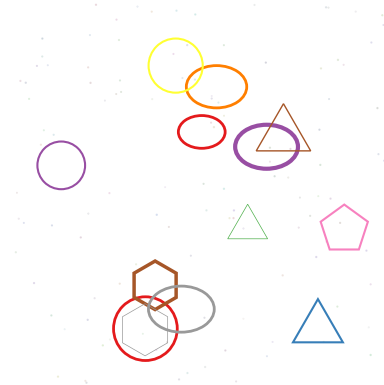[{"shape": "circle", "thickness": 2, "radius": 0.41, "center": [0.378, 0.146]}, {"shape": "oval", "thickness": 2, "radius": 0.3, "center": [0.524, 0.657]}, {"shape": "triangle", "thickness": 1.5, "radius": 0.37, "center": [0.826, 0.148]}, {"shape": "triangle", "thickness": 0.5, "radius": 0.3, "center": [0.643, 0.41]}, {"shape": "circle", "thickness": 1.5, "radius": 0.31, "center": [0.159, 0.57]}, {"shape": "oval", "thickness": 3, "radius": 0.41, "center": [0.692, 0.619]}, {"shape": "oval", "thickness": 2, "radius": 0.39, "center": [0.562, 0.775]}, {"shape": "circle", "thickness": 1.5, "radius": 0.35, "center": [0.456, 0.83]}, {"shape": "triangle", "thickness": 1, "radius": 0.41, "center": [0.736, 0.649]}, {"shape": "hexagon", "thickness": 2.5, "radius": 0.32, "center": [0.403, 0.259]}, {"shape": "pentagon", "thickness": 1.5, "radius": 0.32, "center": [0.894, 0.404]}, {"shape": "oval", "thickness": 2, "radius": 0.43, "center": [0.471, 0.197]}, {"shape": "hexagon", "thickness": 0.5, "radius": 0.34, "center": [0.377, 0.143]}]